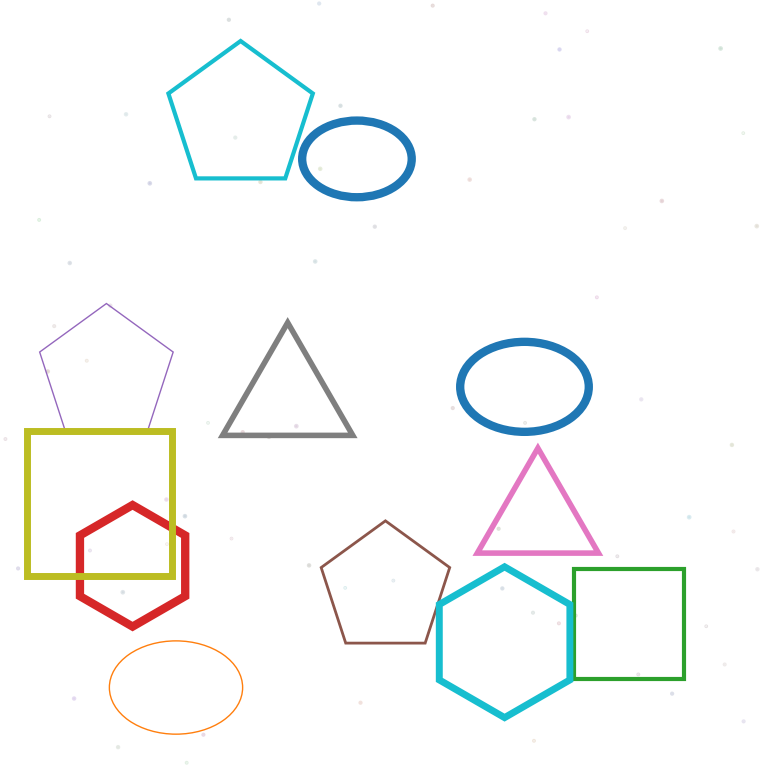[{"shape": "oval", "thickness": 3, "radius": 0.36, "center": [0.464, 0.794]}, {"shape": "oval", "thickness": 3, "radius": 0.42, "center": [0.681, 0.498]}, {"shape": "oval", "thickness": 0.5, "radius": 0.43, "center": [0.229, 0.107]}, {"shape": "square", "thickness": 1.5, "radius": 0.36, "center": [0.817, 0.19]}, {"shape": "hexagon", "thickness": 3, "radius": 0.39, "center": [0.172, 0.265]}, {"shape": "pentagon", "thickness": 0.5, "radius": 0.46, "center": [0.138, 0.515]}, {"shape": "pentagon", "thickness": 1, "radius": 0.44, "center": [0.501, 0.236]}, {"shape": "triangle", "thickness": 2, "radius": 0.45, "center": [0.699, 0.327]}, {"shape": "triangle", "thickness": 2, "radius": 0.49, "center": [0.374, 0.483]}, {"shape": "square", "thickness": 2.5, "radius": 0.47, "center": [0.13, 0.346]}, {"shape": "pentagon", "thickness": 1.5, "radius": 0.49, "center": [0.312, 0.848]}, {"shape": "hexagon", "thickness": 2.5, "radius": 0.49, "center": [0.655, 0.166]}]